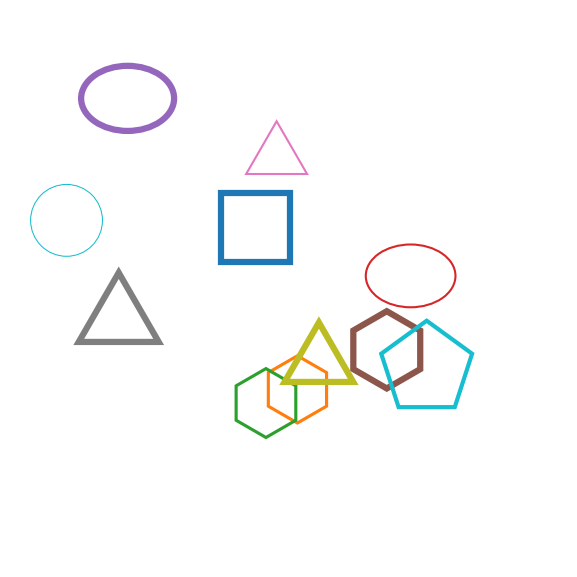[{"shape": "square", "thickness": 3, "radius": 0.3, "center": [0.442, 0.604]}, {"shape": "hexagon", "thickness": 1.5, "radius": 0.29, "center": [0.515, 0.325]}, {"shape": "hexagon", "thickness": 1.5, "radius": 0.3, "center": [0.461, 0.301]}, {"shape": "oval", "thickness": 1, "radius": 0.39, "center": [0.711, 0.521]}, {"shape": "oval", "thickness": 3, "radius": 0.4, "center": [0.221, 0.829]}, {"shape": "hexagon", "thickness": 3, "radius": 0.33, "center": [0.67, 0.393]}, {"shape": "triangle", "thickness": 1, "radius": 0.3, "center": [0.479, 0.728]}, {"shape": "triangle", "thickness": 3, "radius": 0.4, "center": [0.206, 0.447]}, {"shape": "triangle", "thickness": 3, "radius": 0.34, "center": [0.552, 0.372]}, {"shape": "circle", "thickness": 0.5, "radius": 0.31, "center": [0.115, 0.618]}, {"shape": "pentagon", "thickness": 2, "radius": 0.41, "center": [0.739, 0.361]}]